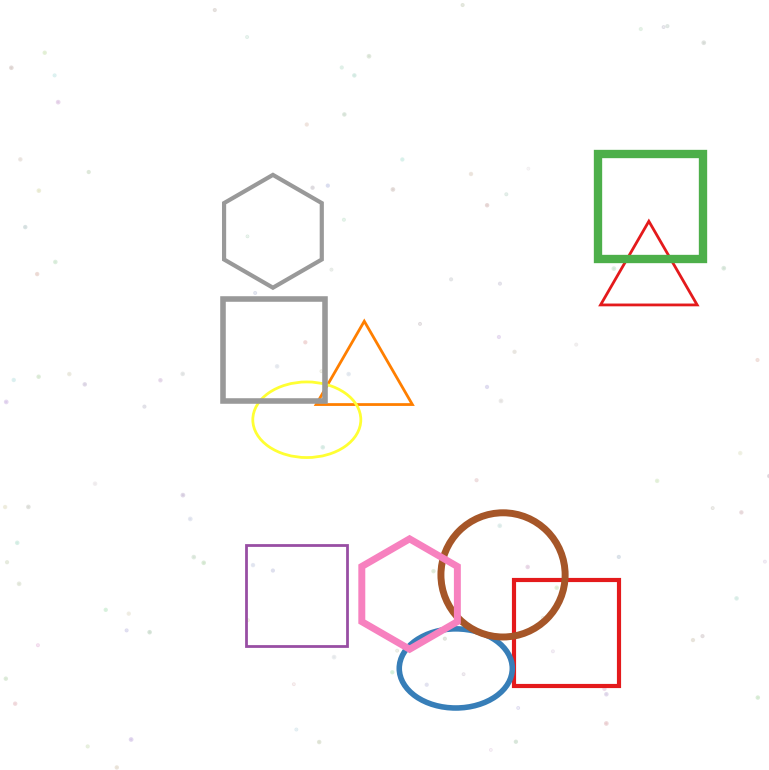[{"shape": "triangle", "thickness": 1, "radius": 0.36, "center": [0.843, 0.64]}, {"shape": "square", "thickness": 1.5, "radius": 0.34, "center": [0.736, 0.178]}, {"shape": "oval", "thickness": 2, "radius": 0.37, "center": [0.592, 0.132]}, {"shape": "square", "thickness": 3, "radius": 0.34, "center": [0.844, 0.732]}, {"shape": "square", "thickness": 1, "radius": 0.33, "center": [0.385, 0.226]}, {"shape": "triangle", "thickness": 1, "radius": 0.36, "center": [0.473, 0.511]}, {"shape": "oval", "thickness": 1, "radius": 0.35, "center": [0.398, 0.455]}, {"shape": "circle", "thickness": 2.5, "radius": 0.4, "center": [0.653, 0.253]}, {"shape": "hexagon", "thickness": 2.5, "radius": 0.36, "center": [0.532, 0.229]}, {"shape": "hexagon", "thickness": 1.5, "radius": 0.37, "center": [0.354, 0.7]}, {"shape": "square", "thickness": 2, "radius": 0.33, "center": [0.356, 0.545]}]